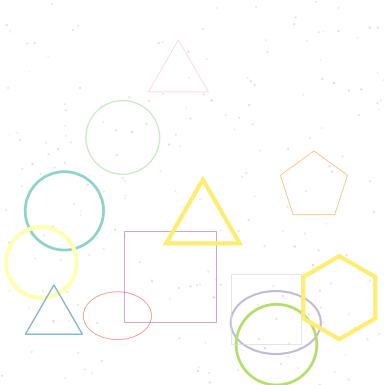[{"shape": "circle", "thickness": 2, "radius": 0.51, "center": [0.167, 0.452]}, {"shape": "circle", "thickness": 3, "radius": 0.46, "center": [0.107, 0.318]}, {"shape": "oval", "thickness": 1.5, "radius": 0.58, "center": [0.716, 0.162]}, {"shape": "oval", "thickness": 0.5, "radius": 0.44, "center": [0.305, 0.18]}, {"shape": "triangle", "thickness": 1, "radius": 0.43, "center": [0.14, 0.175]}, {"shape": "pentagon", "thickness": 0.5, "radius": 0.46, "center": [0.815, 0.516]}, {"shape": "circle", "thickness": 2, "radius": 0.52, "center": [0.718, 0.105]}, {"shape": "triangle", "thickness": 0.5, "radius": 0.45, "center": [0.463, 0.806]}, {"shape": "square", "thickness": 0.5, "radius": 0.45, "center": [0.69, 0.197]}, {"shape": "square", "thickness": 0.5, "radius": 0.6, "center": [0.442, 0.282]}, {"shape": "circle", "thickness": 1, "radius": 0.48, "center": [0.319, 0.643]}, {"shape": "hexagon", "thickness": 3, "radius": 0.54, "center": [0.881, 0.227]}, {"shape": "triangle", "thickness": 3, "radius": 0.55, "center": [0.527, 0.423]}]